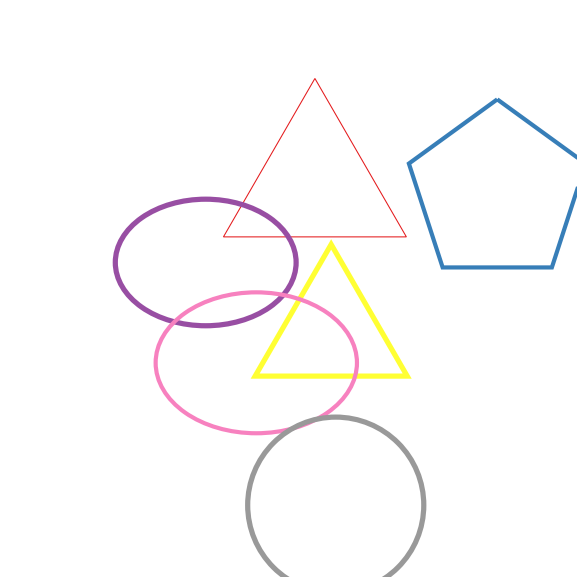[{"shape": "triangle", "thickness": 0.5, "radius": 0.91, "center": [0.545, 0.68]}, {"shape": "pentagon", "thickness": 2, "radius": 0.8, "center": [0.861, 0.666]}, {"shape": "oval", "thickness": 2.5, "radius": 0.78, "center": [0.356, 0.545]}, {"shape": "triangle", "thickness": 2.5, "radius": 0.76, "center": [0.573, 0.424]}, {"shape": "oval", "thickness": 2, "radius": 0.87, "center": [0.444, 0.371]}, {"shape": "circle", "thickness": 2.5, "radius": 0.76, "center": [0.581, 0.124]}]